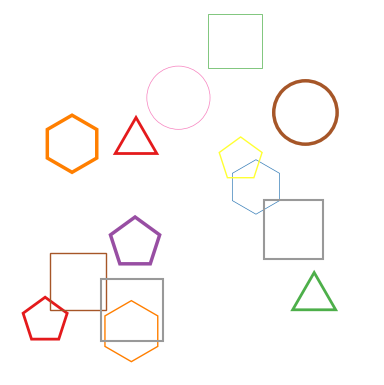[{"shape": "triangle", "thickness": 2, "radius": 0.31, "center": [0.353, 0.632]}, {"shape": "pentagon", "thickness": 2, "radius": 0.3, "center": [0.117, 0.168]}, {"shape": "hexagon", "thickness": 0.5, "radius": 0.35, "center": [0.665, 0.514]}, {"shape": "triangle", "thickness": 2, "radius": 0.32, "center": [0.816, 0.228]}, {"shape": "square", "thickness": 0.5, "radius": 0.35, "center": [0.611, 0.893]}, {"shape": "pentagon", "thickness": 2.5, "radius": 0.34, "center": [0.351, 0.369]}, {"shape": "hexagon", "thickness": 2.5, "radius": 0.37, "center": [0.187, 0.627]}, {"shape": "hexagon", "thickness": 1, "radius": 0.4, "center": [0.341, 0.14]}, {"shape": "pentagon", "thickness": 1, "radius": 0.29, "center": [0.625, 0.586]}, {"shape": "circle", "thickness": 2.5, "radius": 0.41, "center": [0.793, 0.708]}, {"shape": "square", "thickness": 1, "radius": 0.37, "center": [0.203, 0.269]}, {"shape": "circle", "thickness": 0.5, "radius": 0.41, "center": [0.463, 0.746]}, {"shape": "square", "thickness": 1.5, "radius": 0.4, "center": [0.343, 0.195]}, {"shape": "square", "thickness": 1.5, "radius": 0.38, "center": [0.763, 0.404]}]